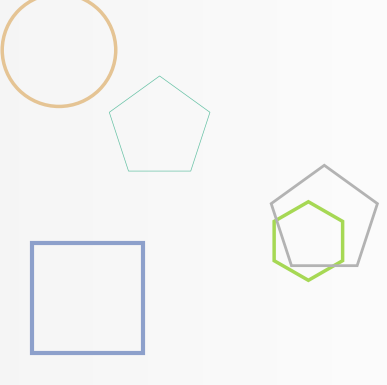[{"shape": "pentagon", "thickness": 0.5, "radius": 0.68, "center": [0.412, 0.666]}, {"shape": "square", "thickness": 3, "radius": 0.72, "center": [0.226, 0.226]}, {"shape": "hexagon", "thickness": 2.5, "radius": 0.51, "center": [0.796, 0.374]}, {"shape": "circle", "thickness": 2.5, "radius": 0.73, "center": [0.152, 0.87]}, {"shape": "pentagon", "thickness": 2, "radius": 0.72, "center": [0.837, 0.427]}]